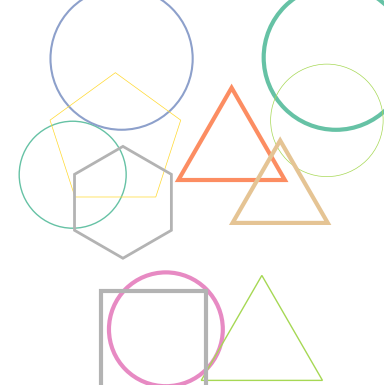[{"shape": "circle", "thickness": 3, "radius": 0.94, "center": [0.873, 0.851]}, {"shape": "circle", "thickness": 1, "radius": 0.69, "center": [0.189, 0.546]}, {"shape": "triangle", "thickness": 3, "radius": 0.8, "center": [0.602, 0.612]}, {"shape": "circle", "thickness": 1.5, "radius": 0.92, "center": [0.316, 0.848]}, {"shape": "circle", "thickness": 3, "radius": 0.74, "center": [0.431, 0.145]}, {"shape": "circle", "thickness": 0.5, "radius": 0.73, "center": [0.849, 0.687]}, {"shape": "triangle", "thickness": 1, "radius": 0.91, "center": [0.68, 0.103]}, {"shape": "pentagon", "thickness": 0.5, "radius": 0.89, "center": [0.3, 0.633]}, {"shape": "triangle", "thickness": 3, "radius": 0.71, "center": [0.728, 0.492]}, {"shape": "square", "thickness": 3, "radius": 0.68, "center": [0.398, 0.108]}, {"shape": "hexagon", "thickness": 2, "radius": 0.73, "center": [0.319, 0.474]}]